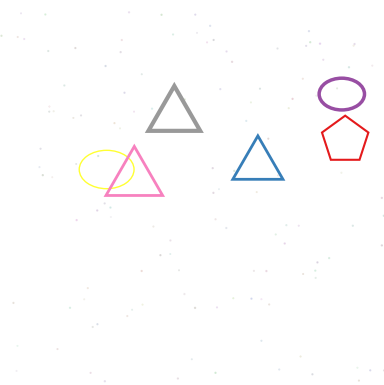[{"shape": "pentagon", "thickness": 1.5, "radius": 0.32, "center": [0.897, 0.636]}, {"shape": "triangle", "thickness": 2, "radius": 0.38, "center": [0.67, 0.572]}, {"shape": "oval", "thickness": 2.5, "radius": 0.29, "center": [0.888, 0.756]}, {"shape": "oval", "thickness": 1, "radius": 0.36, "center": [0.277, 0.56]}, {"shape": "triangle", "thickness": 2, "radius": 0.42, "center": [0.349, 0.535]}, {"shape": "triangle", "thickness": 3, "radius": 0.39, "center": [0.453, 0.699]}]